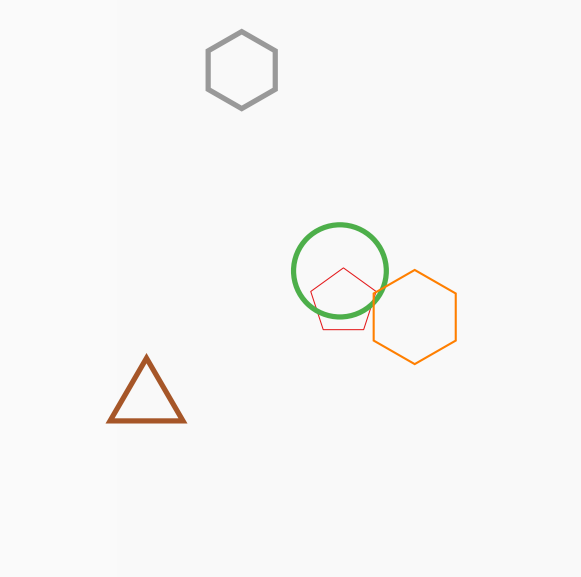[{"shape": "pentagon", "thickness": 0.5, "radius": 0.3, "center": [0.591, 0.476]}, {"shape": "circle", "thickness": 2.5, "radius": 0.4, "center": [0.585, 0.53]}, {"shape": "hexagon", "thickness": 1, "radius": 0.41, "center": [0.713, 0.45]}, {"shape": "triangle", "thickness": 2.5, "radius": 0.36, "center": [0.252, 0.307]}, {"shape": "hexagon", "thickness": 2.5, "radius": 0.33, "center": [0.416, 0.878]}]